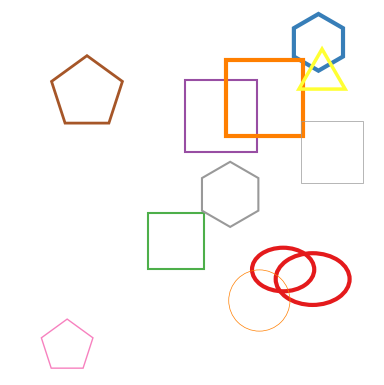[{"shape": "oval", "thickness": 3, "radius": 0.4, "center": [0.735, 0.3]}, {"shape": "oval", "thickness": 3, "radius": 0.48, "center": [0.812, 0.275]}, {"shape": "hexagon", "thickness": 3, "radius": 0.37, "center": [0.827, 0.89]}, {"shape": "square", "thickness": 1.5, "radius": 0.36, "center": [0.458, 0.373]}, {"shape": "square", "thickness": 1.5, "radius": 0.47, "center": [0.574, 0.699]}, {"shape": "square", "thickness": 3, "radius": 0.5, "center": [0.687, 0.745]}, {"shape": "circle", "thickness": 0.5, "radius": 0.4, "center": [0.674, 0.219]}, {"shape": "triangle", "thickness": 2.5, "radius": 0.35, "center": [0.836, 0.803]}, {"shape": "pentagon", "thickness": 2, "radius": 0.48, "center": [0.226, 0.759]}, {"shape": "pentagon", "thickness": 1, "radius": 0.35, "center": [0.174, 0.101]}, {"shape": "square", "thickness": 0.5, "radius": 0.4, "center": [0.861, 0.606]}, {"shape": "hexagon", "thickness": 1.5, "radius": 0.42, "center": [0.598, 0.495]}]